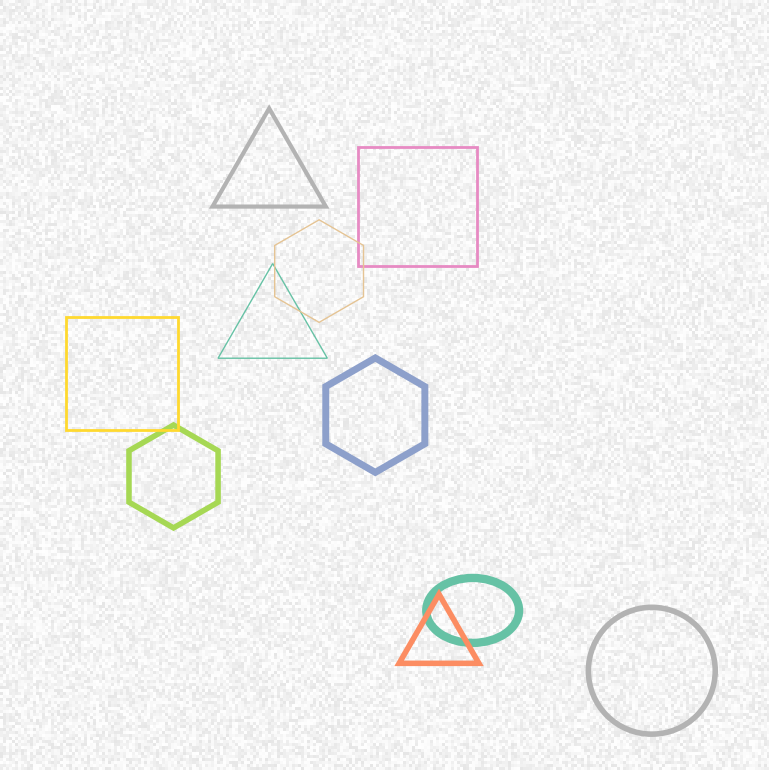[{"shape": "oval", "thickness": 3, "radius": 0.3, "center": [0.614, 0.207]}, {"shape": "triangle", "thickness": 0.5, "radius": 0.41, "center": [0.354, 0.576]}, {"shape": "triangle", "thickness": 2, "radius": 0.3, "center": [0.57, 0.168]}, {"shape": "hexagon", "thickness": 2.5, "radius": 0.37, "center": [0.487, 0.461]}, {"shape": "square", "thickness": 1, "radius": 0.39, "center": [0.542, 0.732]}, {"shape": "hexagon", "thickness": 2, "radius": 0.33, "center": [0.225, 0.381]}, {"shape": "square", "thickness": 1, "radius": 0.37, "center": [0.158, 0.515]}, {"shape": "hexagon", "thickness": 0.5, "radius": 0.33, "center": [0.414, 0.648]}, {"shape": "triangle", "thickness": 1.5, "radius": 0.42, "center": [0.35, 0.774]}, {"shape": "circle", "thickness": 2, "radius": 0.41, "center": [0.846, 0.129]}]